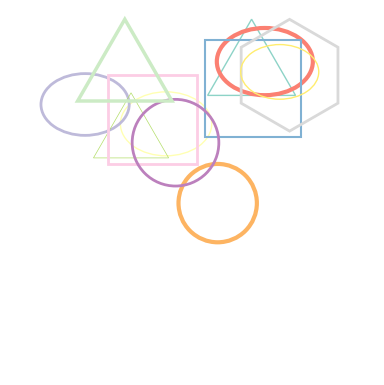[{"shape": "triangle", "thickness": 1, "radius": 0.66, "center": [0.653, 0.818]}, {"shape": "oval", "thickness": 1, "radius": 0.59, "center": [0.431, 0.678]}, {"shape": "oval", "thickness": 2, "radius": 0.57, "center": [0.221, 0.729]}, {"shape": "oval", "thickness": 3, "radius": 0.62, "center": [0.688, 0.84]}, {"shape": "square", "thickness": 1.5, "radius": 0.63, "center": [0.658, 0.77]}, {"shape": "circle", "thickness": 3, "radius": 0.51, "center": [0.565, 0.472]}, {"shape": "triangle", "thickness": 0.5, "radius": 0.56, "center": [0.34, 0.646]}, {"shape": "square", "thickness": 2, "radius": 0.58, "center": [0.396, 0.69]}, {"shape": "hexagon", "thickness": 2, "radius": 0.73, "center": [0.752, 0.805]}, {"shape": "circle", "thickness": 2, "radius": 0.56, "center": [0.456, 0.629]}, {"shape": "triangle", "thickness": 2.5, "radius": 0.71, "center": [0.324, 0.808]}, {"shape": "oval", "thickness": 1, "radius": 0.51, "center": [0.727, 0.813]}]